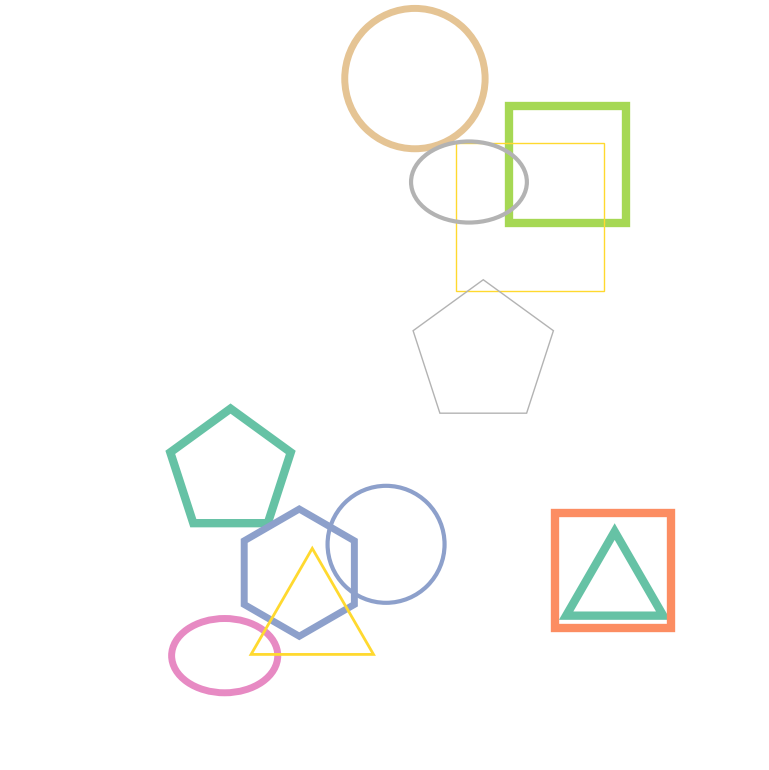[{"shape": "pentagon", "thickness": 3, "radius": 0.41, "center": [0.299, 0.387]}, {"shape": "triangle", "thickness": 3, "radius": 0.36, "center": [0.798, 0.237]}, {"shape": "square", "thickness": 3, "radius": 0.37, "center": [0.796, 0.259]}, {"shape": "circle", "thickness": 1.5, "radius": 0.38, "center": [0.501, 0.293]}, {"shape": "hexagon", "thickness": 2.5, "radius": 0.41, "center": [0.389, 0.256]}, {"shape": "oval", "thickness": 2.5, "radius": 0.34, "center": [0.292, 0.149]}, {"shape": "square", "thickness": 3, "radius": 0.38, "center": [0.738, 0.786]}, {"shape": "square", "thickness": 0.5, "radius": 0.48, "center": [0.688, 0.718]}, {"shape": "triangle", "thickness": 1, "radius": 0.46, "center": [0.406, 0.196]}, {"shape": "circle", "thickness": 2.5, "radius": 0.46, "center": [0.539, 0.898]}, {"shape": "pentagon", "thickness": 0.5, "radius": 0.48, "center": [0.628, 0.541]}, {"shape": "oval", "thickness": 1.5, "radius": 0.38, "center": [0.609, 0.764]}]